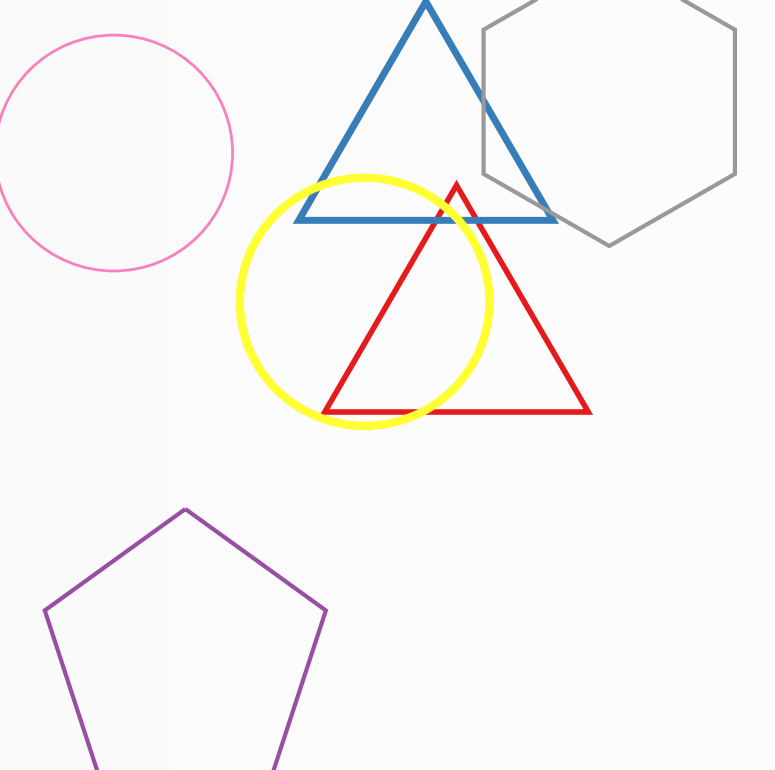[{"shape": "triangle", "thickness": 2, "radius": 0.98, "center": [0.589, 0.563]}, {"shape": "triangle", "thickness": 2.5, "radius": 0.95, "center": [0.55, 0.809]}, {"shape": "pentagon", "thickness": 1.5, "radius": 0.95, "center": [0.239, 0.148]}, {"shape": "circle", "thickness": 3, "radius": 0.81, "center": [0.47, 0.608]}, {"shape": "circle", "thickness": 1, "radius": 0.77, "center": [0.147, 0.801]}, {"shape": "hexagon", "thickness": 1.5, "radius": 0.94, "center": [0.786, 0.868]}]